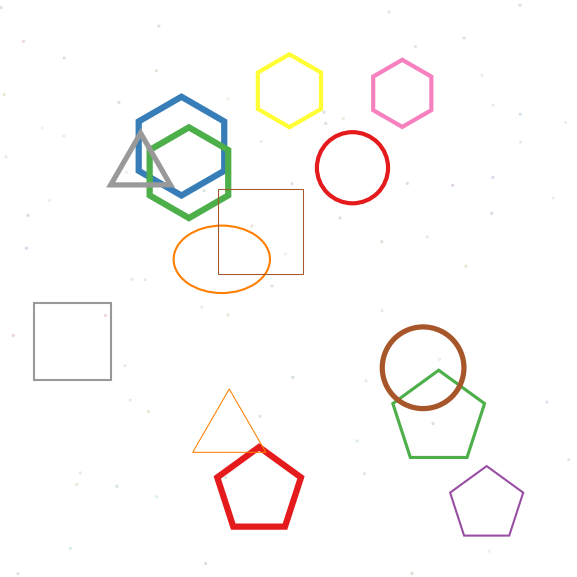[{"shape": "circle", "thickness": 2, "radius": 0.31, "center": [0.61, 0.709]}, {"shape": "pentagon", "thickness": 3, "radius": 0.38, "center": [0.449, 0.149]}, {"shape": "hexagon", "thickness": 3, "radius": 0.43, "center": [0.314, 0.746]}, {"shape": "pentagon", "thickness": 1.5, "radius": 0.42, "center": [0.76, 0.275]}, {"shape": "hexagon", "thickness": 3, "radius": 0.39, "center": [0.327, 0.7]}, {"shape": "pentagon", "thickness": 1, "radius": 0.33, "center": [0.843, 0.126]}, {"shape": "oval", "thickness": 1, "radius": 0.42, "center": [0.384, 0.55]}, {"shape": "triangle", "thickness": 0.5, "radius": 0.37, "center": [0.397, 0.252]}, {"shape": "hexagon", "thickness": 2, "radius": 0.32, "center": [0.501, 0.842]}, {"shape": "square", "thickness": 0.5, "radius": 0.37, "center": [0.452, 0.598]}, {"shape": "circle", "thickness": 2.5, "radius": 0.35, "center": [0.733, 0.362]}, {"shape": "hexagon", "thickness": 2, "radius": 0.29, "center": [0.697, 0.837]}, {"shape": "square", "thickness": 1, "radius": 0.33, "center": [0.126, 0.408]}, {"shape": "triangle", "thickness": 2.5, "radius": 0.3, "center": [0.243, 0.709]}]